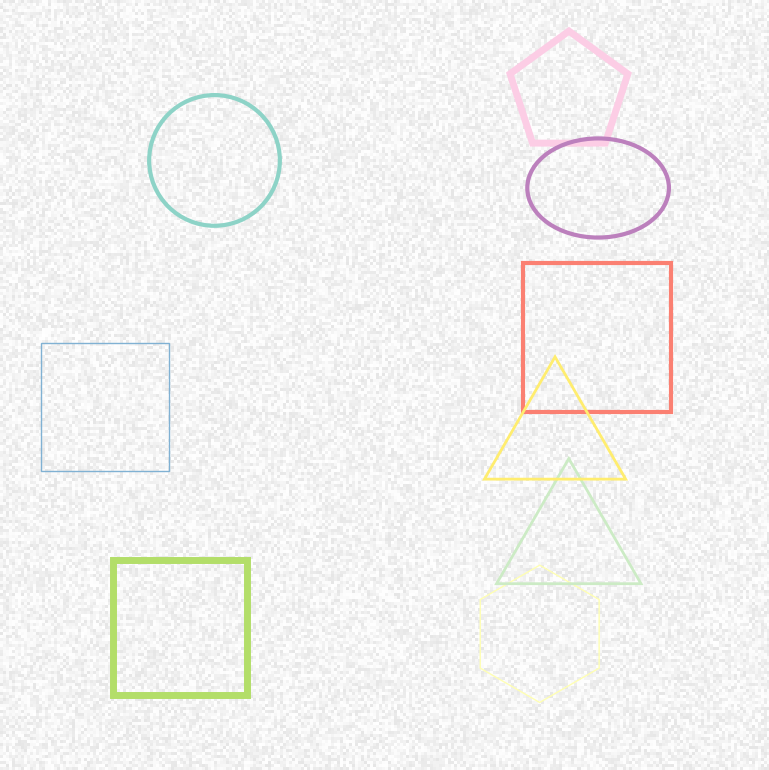[{"shape": "circle", "thickness": 1.5, "radius": 0.42, "center": [0.279, 0.792]}, {"shape": "hexagon", "thickness": 0.5, "radius": 0.45, "center": [0.701, 0.177]}, {"shape": "square", "thickness": 1.5, "radius": 0.48, "center": [0.775, 0.562]}, {"shape": "square", "thickness": 0.5, "radius": 0.41, "center": [0.136, 0.471]}, {"shape": "square", "thickness": 2.5, "radius": 0.44, "center": [0.233, 0.185]}, {"shape": "pentagon", "thickness": 2.5, "radius": 0.4, "center": [0.739, 0.879]}, {"shape": "oval", "thickness": 1.5, "radius": 0.46, "center": [0.777, 0.756]}, {"shape": "triangle", "thickness": 1, "radius": 0.54, "center": [0.739, 0.296]}, {"shape": "triangle", "thickness": 1, "radius": 0.53, "center": [0.721, 0.431]}]